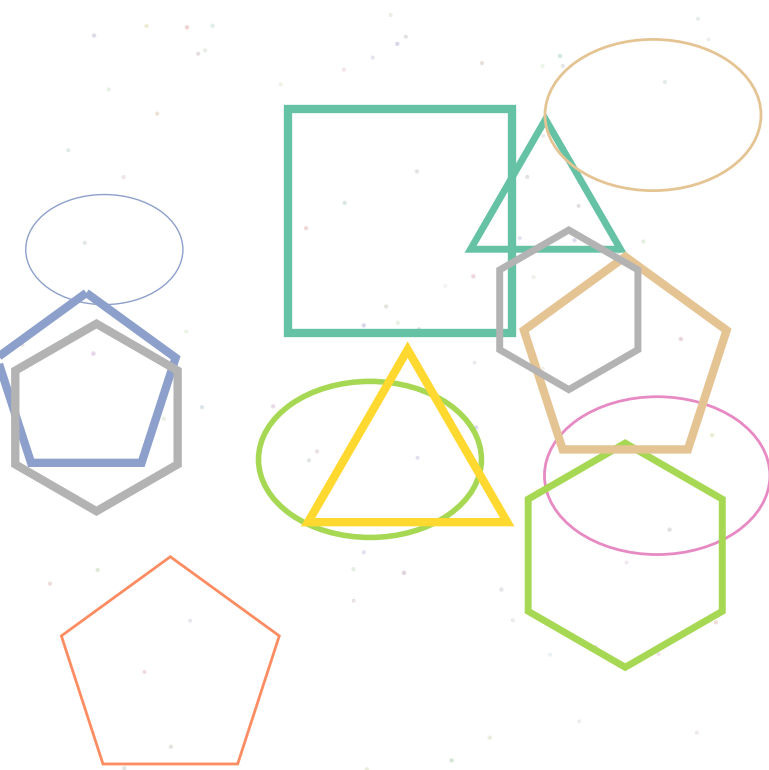[{"shape": "triangle", "thickness": 2.5, "radius": 0.56, "center": [0.708, 0.733]}, {"shape": "square", "thickness": 3, "radius": 0.73, "center": [0.52, 0.713]}, {"shape": "pentagon", "thickness": 1, "radius": 0.74, "center": [0.221, 0.128]}, {"shape": "oval", "thickness": 0.5, "radius": 0.51, "center": [0.135, 0.676]}, {"shape": "pentagon", "thickness": 3, "radius": 0.61, "center": [0.112, 0.498]}, {"shape": "oval", "thickness": 1, "radius": 0.73, "center": [0.853, 0.382]}, {"shape": "hexagon", "thickness": 2.5, "radius": 0.73, "center": [0.812, 0.279]}, {"shape": "oval", "thickness": 2, "radius": 0.72, "center": [0.48, 0.403]}, {"shape": "triangle", "thickness": 3, "radius": 0.75, "center": [0.529, 0.397]}, {"shape": "pentagon", "thickness": 3, "radius": 0.69, "center": [0.812, 0.528]}, {"shape": "oval", "thickness": 1, "radius": 0.7, "center": [0.848, 0.851]}, {"shape": "hexagon", "thickness": 3, "radius": 0.61, "center": [0.125, 0.458]}, {"shape": "hexagon", "thickness": 2.5, "radius": 0.52, "center": [0.739, 0.598]}]